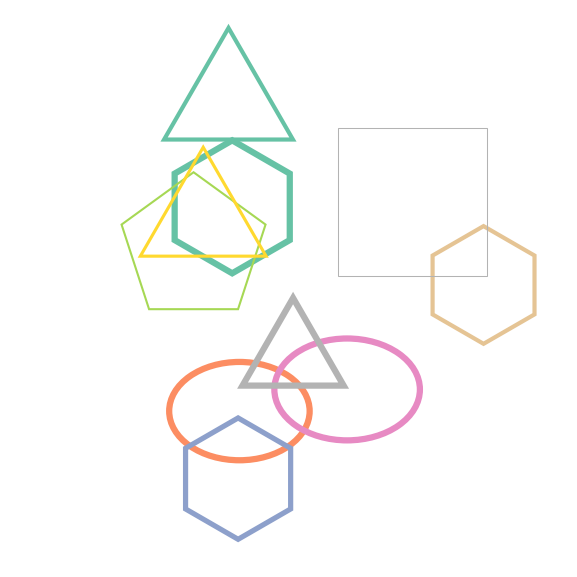[{"shape": "triangle", "thickness": 2, "radius": 0.64, "center": [0.396, 0.822]}, {"shape": "hexagon", "thickness": 3, "radius": 0.58, "center": [0.402, 0.641]}, {"shape": "oval", "thickness": 3, "radius": 0.61, "center": [0.415, 0.287]}, {"shape": "hexagon", "thickness": 2.5, "radius": 0.53, "center": [0.412, 0.17]}, {"shape": "oval", "thickness": 3, "radius": 0.63, "center": [0.601, 0.325]}, {"shape": "pentagon", "thickness": 1, "radius": 0.66, "center": [0.335, 0.57]}, {"shape": "triangle", "thickness": 1.5, "radius": 0.63, "center": [0.352, 0.618]}, {"shape": "hexagon", "thickness": 2, "radius": 0.51, "center": [0.837, 0.506]}, {"shape": "square", "thickness": 0.5, "radius": 0.64, "center": [0.714, 0.65]}, {"shape": "triangle", "thickness": 3, "radius": 0.51, "center": [0.508, 0.382]}]